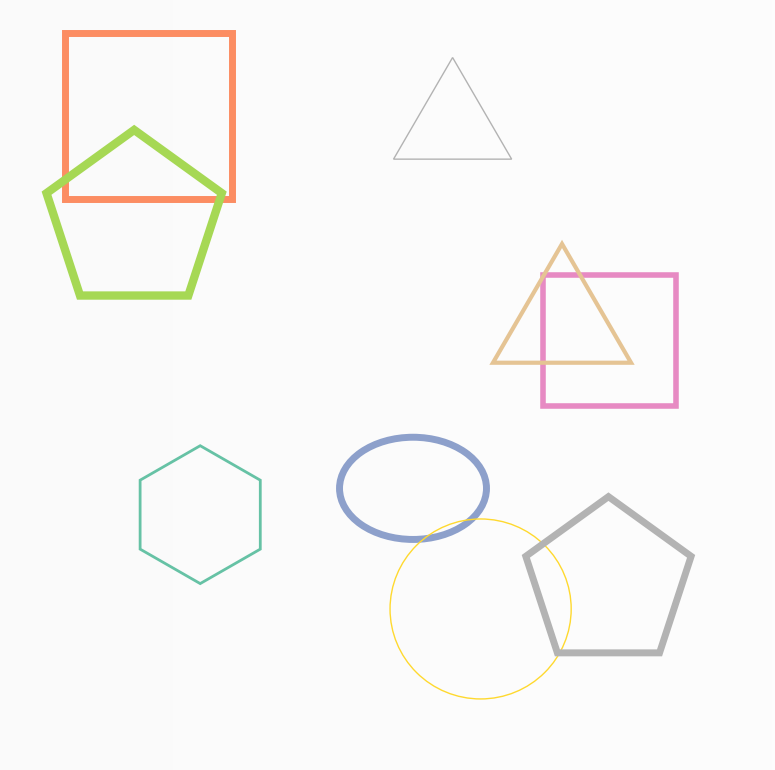[{"shape": "hexagon", "thickness": 1, "radius": 0.45, "center": [0.258, 0.332]}, {"shape": "square", "thickness": 2.5, "radius": 0.54, "center": [0.192, 0.849]}, {"shape": "oval", "thickness": 2.5, "radius": 0.47, "center": [0.533, 0.366]}, {"shape": "square", "thickness": 2, "radius": 0.43, "center": [0.786, 0.558]}, {"shape": "pentagon", "thickness": 3, "radius": 0.59, "center": [0.173, 0.712]}, {"shape": "circle", "thickness": 0.5, "radius": 0.58, "center": [0.62, 0.209]}, {"shape": "triangle", "thickness": 1.5, "radius": 0.51, "center": [0.725, 0.58]}, {"shape": "triangle", "thickness": 0.5, "radius": 0.44, "center": [0.584, 0.837]}, {"shape": "pentagon", "thickness": 2.5, "radius": 0.56, "center": [0.785, 0.243]}]